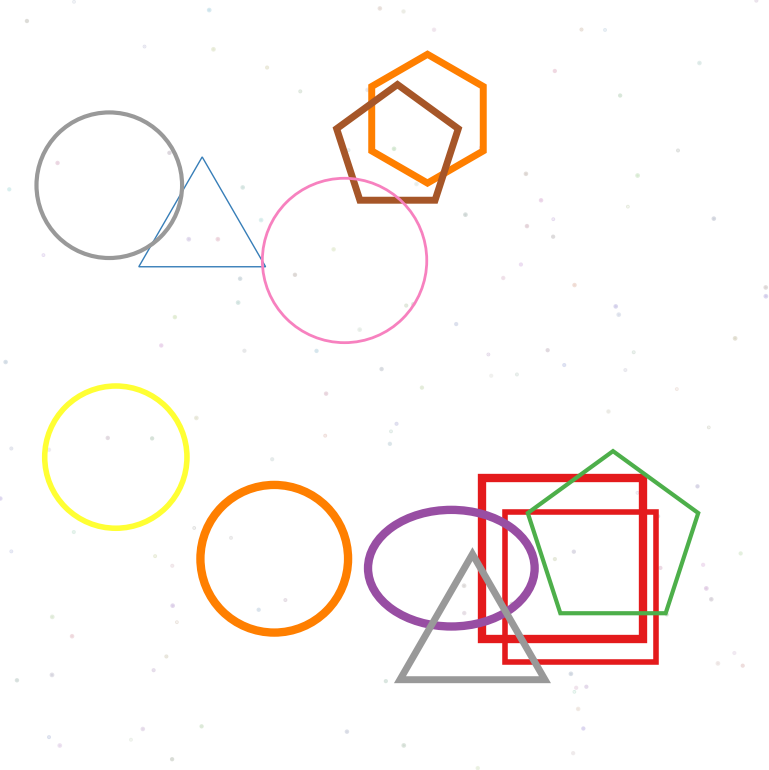[{"shape": "square", "thickness": 3, "radius": 0.52, "center": [0.731, 0.274]}, {"shape": "square", "thickness": 2, "radius": 0.49, "center": [0.754, 0.238]}, {"shape": "triangle", "thickness": 0.5, "radius": 0.48, "center": [0.263, 0.701]}, {"shape": "pentagon", "thickness": 1.5, "radius": 0.58, "center": [0.796, 0.298]}, {"shape": "oval", "thickness": 3, "radius": 0.54, "center": [0.586, 0.262]}, {"shape": "circle", "thickness": 3, "radius": 0.48, "center": [0.356, 0.274]}, {"shape": "hexagon", "thickness": 2.5, "radius": 0.42, "center": [0.555, 0.846]}, {"shape": "circle", "thickness": 2, "radius": 0.46, "center": [0.15, 0.406]}, {"shape": "pentagon", "thickness": 2.5, "radius": 0.42, "center": [0.516, 0.807]}, {"shape": "circle", "thickness": 1, "radius": 0.53, "center": [0.447, 0.662]}, {"shape": "triangle", "thickness": 2.5, "radius": 0.54, "center": [0.614, 0.172]}, {"shape": "circle", "thickness": 1.5, "radius": 0.47, "center": [0.142, 0.759]}]